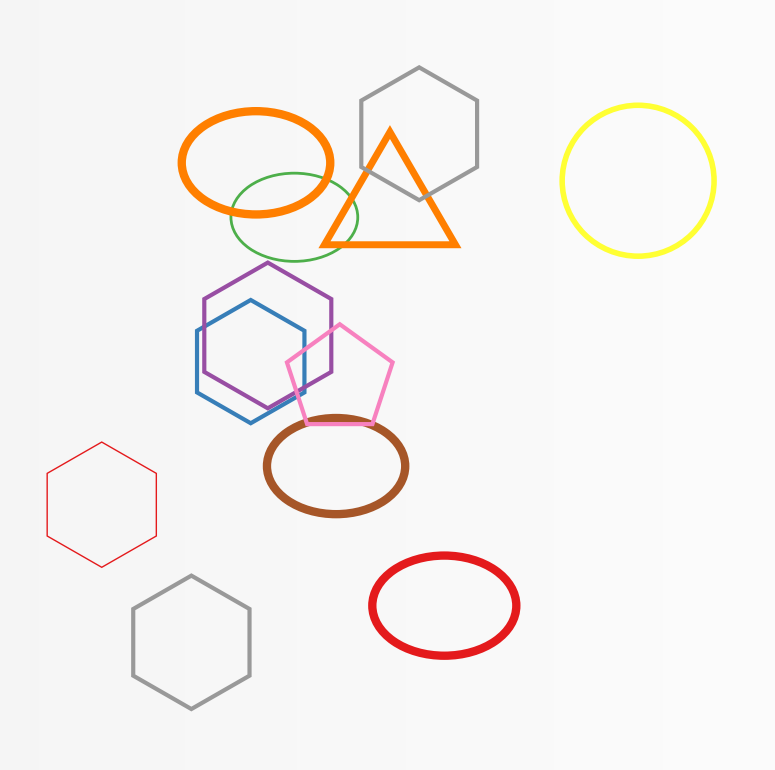[{"shape": "oval", "thickness": 3, "radius": 0.46, "center": [0.573, 0.213]}, {"shape": "hexagon", "thickness": 0.5, "radius": 0.41, "center": [0.131, 0.345]}, {"shape": "hexagon", "thickness": 1.5, "radius": 0.4, "center": [0.324, 0.53]}, {"shape": "oval", "thickness": 1, "radius": 0.41, "center": [0.38, 0.718]}, {"shape": "hexagon", "thickness": 1.5, "radius": 0.47, "center": [0.346, 0.564]}, {"shape": "triangle", "thickness": 2.5, "radius": 0.49, "center": [0.503, 0.731]}, {"shape": "oval", "thickness": 3, "radius": 0.48, "center": [0.33, 0.789]}, {"shape": "circle", "thickness": 2, "radius": 0.49, "center": [0.823, 0.765]}, {"shape": "oval", "thickness": 3, "radius": 0.45, "center": [0.434, 0.395]}, {"shape": "pentagon", "thickness": 1.5, "radius": 0.36, "center": [0.438, 0.507]}, {"shape": "hexagon", "thickness": 1.5, "radius": 0.43, "center": [0.541, 0.826]}, {"shape": "hexagon", "thickness": 1.5, "radius": 0.43, "center": [0.247, 0.166]}]